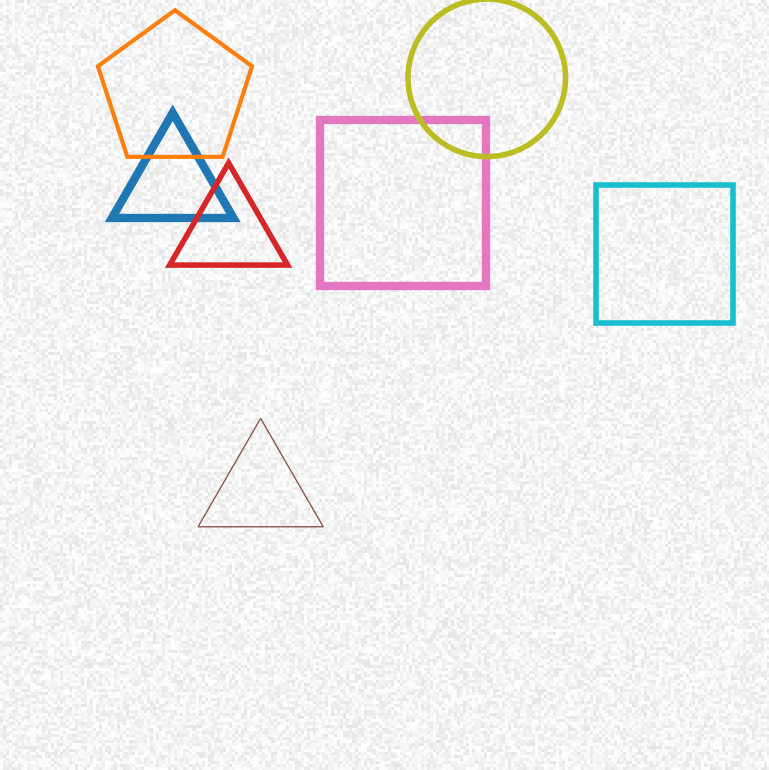[{"shape": "triangle", "thickness": 3, "radius": 0.46, "center": [0.224, 0.762]}, {"shape": "pentagon", "thickness": 1.5, "radius": 0.53, "center": [0.227, 0.881]}, {"shape": "triangle", "thickness": 2, "radius": 0.44, "center": [0.297, 0.7]}, {"shape": "triangle", "thickness": 0.5, "radius": 0.47, "center": [0.338, 0.363]}, {"shape": "square", "thickness": 3, "radius": 0.54, "center": [0.524, 0.737]}, {"shape": "circle", "thickness": 2, "radius": 0.51, "center": [0.632, 0.899]}, {"shape": "square", "thickness": 2, "radius": 0.45, "center": [0.863, 0.67]}]